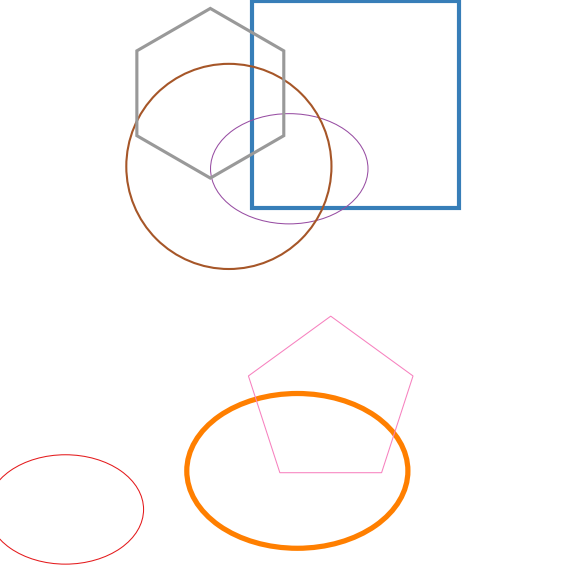[{"shape": "oval", "thickness": 0.5, "radius": 0.68, "center": [0.113, 0.117]}, {"shape": "square", "thickness": 2, "radius": 0.9, "center": [0.615, 0.818]}, {"shape": "oval", "thickness": 0.5, "radius": 0.68, "center": [0.501, 0.707]}, {"shape": "oval", "thickness": 2.5, "radius": 0.96, "center": [0.515, 0.184]}, {"shape": "circle", "thickness": 1, "radius": 0.89, "center": [0.396, 0.711]}, {"shape": "pentagon", "thickness": 0.5, "radius": 0.75, "center": [0.573, 0.302]}, {"shape": "hexagon", "thickness": 1.5, "radius": 0.73, "center": [0.364, 0.838]}]